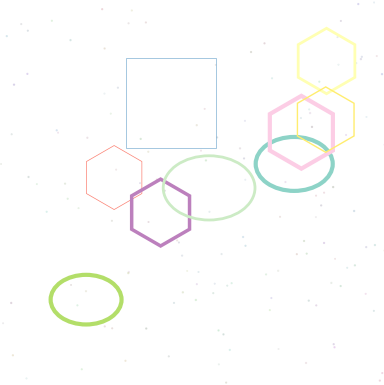[{"shape": "oval", "thickness": 3, "radius": 0.5, "center": [0.764, 0.574]}, {"shape": "hexagon", "thickness": 2, "radius": 0.42, "center": [0.848, 0.842]}, {"shape": "hexagon", "thickness": 0.5, "radius": 0.42, "center": [0.296, 0.539]}, {"shape": "square", "thickness": 0.5, "radius": 0.58, "center": [0.444, 0.731]}, {"shape": "oval", "thickness": 3, "radius": 0.46, "center": [0.224, 0.222]}, {"shape": "hexagon", "thickness": 3, "radius": 0.47, "center": [0.783, 0.656]}, {"shape": "hexagon", "thickness": 2.5, "radius": 0.43, "center": [0.417, 0.448]}, {"shape": "oval", "thickness": 2, "radius": 0.6, "center": [0.543, 0.512]}, {"shape": "hexagon", "thickness": 1, "radius": 0.42, "center": [0.846, 0.689]}]